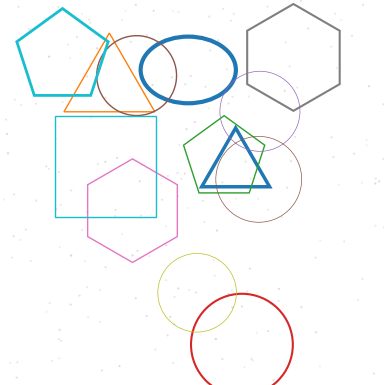[{"shape": "oval", "thickness": 3, "radius": 0.62, "center": [0.489, 0.818]}, {"shape": "triangle", "thickness": 2.5, "radius": 0.51, "center": [0.612, 0.566]}, {"shape": "triangle", "thickness": 1, "radius": 0.68, "center": [0.284, 0.778]}, {"shape": "pentagon", "thickness": 1, "radius": 0.55, "center": [0.582, 0.589]}, {"shape": "circle", "thickness": 1.5, "radius": 0.66, "center": [0.628, 0.105]}, {"shape": "circle", "thickness": 0.5, "radius": 0.52, "center": [0.675, 0.711]}, {"shape": "circle", "thickness": 0.5, "radius": 0.56, "center": [0.672, 0.534]}, {"shape": "circle", "thickness": 1, "radius": 0.52, "center": [0.355, 0.804]}, {"shape": "hexagon", "thickness": 1, "radius": 0.67, "center": [0.344, 0.453]}, {"shape": "hexagon", "thickness": 1.5, "radius": 0.69, "center": [0.762, 0.851]}, {"shape": "circle", "thickness": 0.5, "radius": 0.51, "center": [0.512, 0.24]}, {"shape": "square", "thickness": 1, "radius": 0.66, "center": [0.274, 0.569]}, {"shape": "pentagon", "thickness": 2, "radius": 0.62, "center": [0.162, 0.853]}]